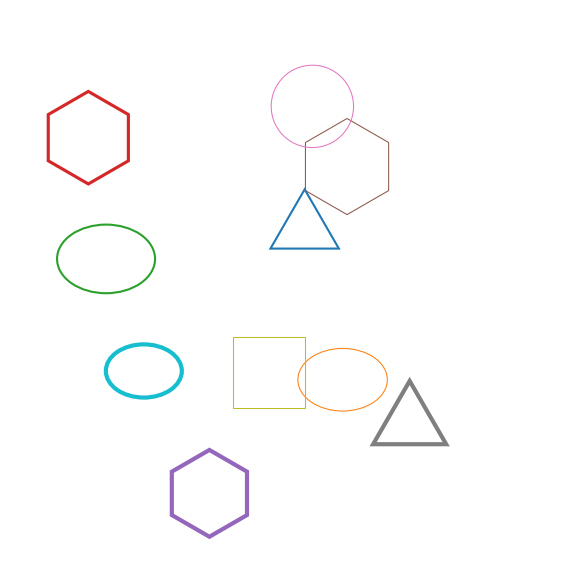[{"shape": "triangle", "thickness": 1, "radius": 0.34, "center": [0.528, 0.603]}, {"shape": "oval", "thickness": 0.5, "radius": 0.39, "center": [0.593, 0.342]}, {"shape": "oval", "thickness": 1, "radius": 0.42, "center": [0.184, 0.551]}, {"shape": "hexagon", "thickness": 1.5, "radius": 0.4, "center": [0.153, 0.761]}, {"shape": "hexagon", "thickness": 2, "radius": 0.38, "center": [0.363, 0.145]}, {"shape": "hexagon", "thickness": 0.5, "radius": 0.42, "center": [0.601, 0.711]}, {"shape": "circle", "thickness": 0.5, "radius": 0.36, "center": [0.541, 0.815]}, {"shape": "triangle", "thickness": 2, "radius": 0.37, "center": [0.709, 0.266]}, {"shape": "square", "thickness": 0.5, "radius": 0.31, "center": [0.466, 0.354]}, {"shape": "oval", "thickness": 2, "radius": 0.33, "center": [0.249, 0.357]}]